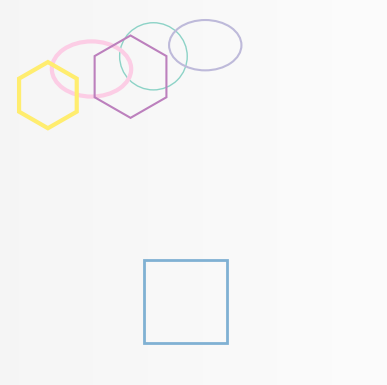[{"shape": "circle", "thickness": 1, "radius": 0.44, "center": [0.396, 0.854]}, {"shape": "oval", "thickness": 1.5, "radius": 0.47, "center": [0.53, 0.883]}, {"shape": "square", "thickness": 2, "radius": 0.54, "center": [0.479, 0.216]}, {"shape": "oval", "thickness": 3, "radius": 0.51, "center": [0.236, 0.821]}, {"shape": "hexagon", "thickness": 1.5, "radius": 0.53, "center": [0.337, 0.801]}, {"shape": "hexagon", "thickness": 3, "radius": 0.43, "center": [0.124, 0.753]}]